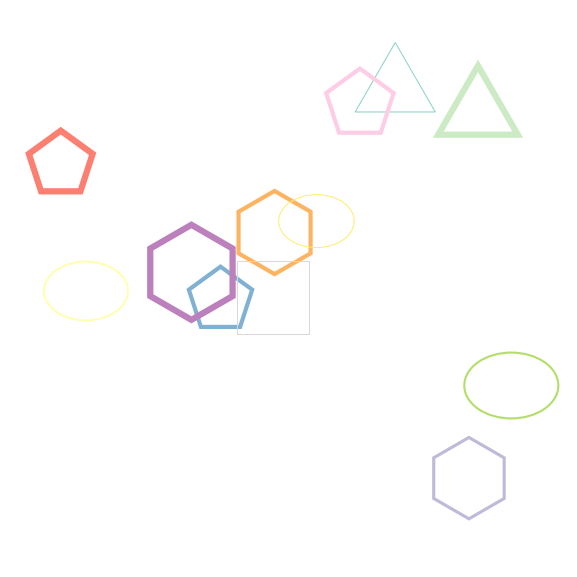[{"shape": "triangle", "thickness": 0.5, "radius": 0.4, "center": [0.684, 0.845]}, {"shape": "oval", "thickness": 1, "radius": 0.36, "center": [0.149, 0.495]}, {"shape": "hexagon", "thickness": 1.5, "radius": 0.35, "center": [0.812, 0.171]}, {"shape": "pentagon", "thickness": 3, "radius": 0.29, "center": [0.105, 0.715]}, {"shape": "pentagon", "thickness": 2, "radius": 0.29, "center": [0.382, 0.48]}, {"shape": "hexagon", "thickness": 2, "radius": 0.36, "center": [0.475, 0.596]}, {"shape": "oval", "thickness": 1, "radius": 0.41, "center": [0.885, 0.332]}, {"shape": "pentagon", "thickness": 2, "radius": 0.31, "center": [0.623, 0.819]}, {"shape": "square", "thickness": 0.5, "radius": 0.31, "center": [0.473, 0.484]}, {"shape": "hexagon", "thickness": 3, "radius": 0.41, "center": [0.331, 0.528]}, {"shape": "triangle", "thickness": 3, "radius": 0.4, "center": [0.828, 0.806]}, {"shape": "oval", "thickness": 0.5, "radius": 0.33, "center": [0.548, 0.616]}]